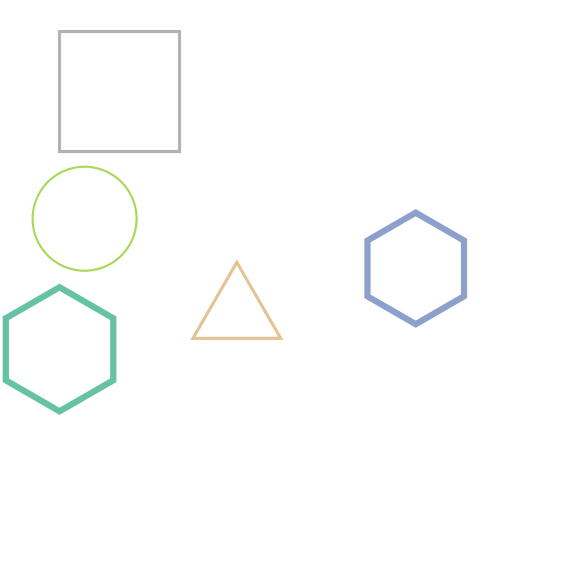[{"shape": "hexagon", "thickness": 3, "radius": 0.54, "center": [0.103, 0.394]}, {"shape": "hexagon", "thickness": 3, "radius": 0.48, "center": [0.72, 0.534]}, {"shape": "circle", "thickness": 1, "radius": 0.45, "center": [0.146, 0.62]}, {"shape": "triangle", "thickness": 1.5, "radius": 0.44, "center": [0.41, 0.457]}, {"shape": "square", "thickness": 1.5, "radius": 0.52, "center": [0.206, 0.842]}]